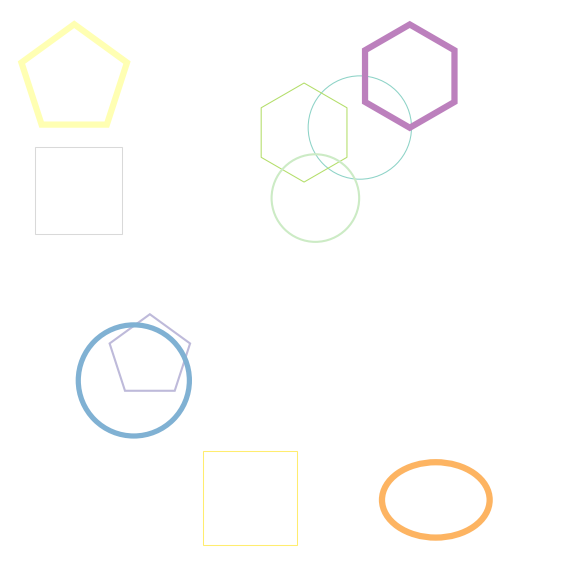[{"shape": "circle", "thickness": 0.5, "radius": 0.45, "center": [0.623, 0.778]}, {"shape": "pentagon", "thickness": 3, "radius": 0.48, "center": [0.129, 0.861]}, {"shape": "pentagon", "thickness": 1, "radius": 0.37, "center": [0.259, 0.382]}, {"shape": "circle", "thickness": 2.5, "radius": 0.48, "center": [0.232, 0.34]}, {"shape": "oval", "thickness": 3, "radius": 0.47, "center": [0.755, 0.134]}, {"shape": "hexagon", "thickness": 0.5, "radius": 0.43, "center": [0.527, 0.77]}, {"shape": "square", "thickness": 0.5, "radius": 0.38, "center": [0.136, 0.67]}, {"shape": "hexagon", "thickness": 3, "radius": 0.45, "center": [0.71, 0.867]}, {"shape": "circle", "thickness": 1, "radius": 0.38, "center": [0.546, 0.656]}, {"shape": "square", "thickness": 0.5, "radius": 0.41, "center": [0.432, 0.137]}]